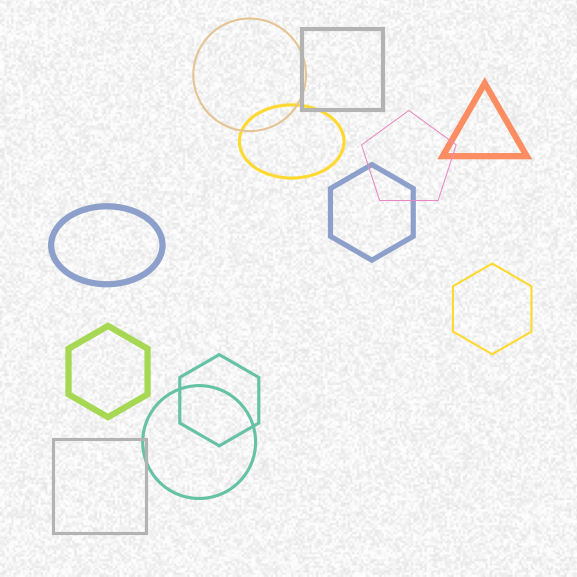[{"shape": "hexagon", "thickness": 1.5, "radius": 0.39, "center": [0.38, 0.306]}, {"shape": "circle", "thickness": 1.5, "radius": 0.49, "center": [0.345, 0.234]}, {"shape": "triangle", "thickness": 3, "radius": 0.42, "center": [0.839, 0.771]}, {"shape": "oval", "thickness": 3, "radius": 0.48, "center": [0.185, 0.574]}, {"shape": "hexagon", "thickness": 2.5, "radius": 0.41, "center": [0.644, 0.631]}, {"shape": "pentagon", "thickness": 0.5, "radius": 0.43, "center": [0.708, 0.722]}, {"shape": "hexagon", "thickness": 3, "radius": 0.4, "center": [0.187, 0.356]}, {"shape": "hexagon", "thickness": 1, "radius": 0.39, "center": [0.852, 0.464]}, {"shape": "oval", "thickness": 1.5, "radius": 0.45, "center": [0.505, 0.754]}, {"shape": "circle", "thickness": 1, "radius": 0.49, "center": [0.432, 0.87]}, {"shape": "square", "thickness": 1.5, "radius": 0.4, "center": [0.172, 0.158]}, {"shape": "square", "thickness": 2, "radius": 0.35, "center": [0.593, 0.879]}]